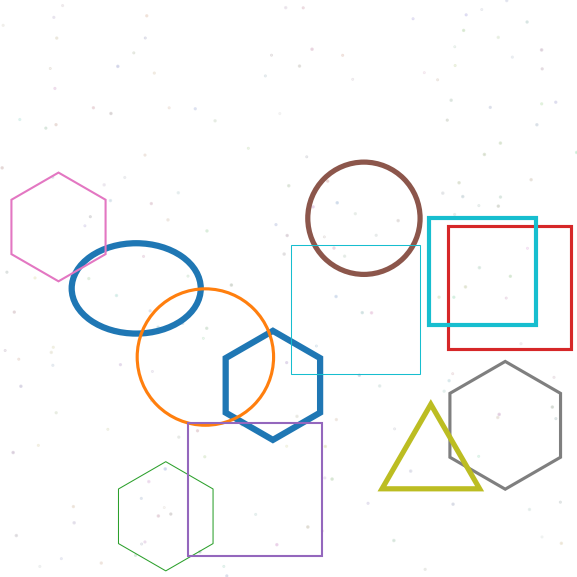[{"shape": "hexagon", "thickness": 3, "radius": 0.47, "center": [0.473, 0.332]}, {"shape": "oval", "thickness": 3, "radius": 0.56, "center": [0.236, 0.5]}, {"shape": "circle", "thickness": 1.5, "radius": 0.59, "center": [0.356, 0.381]}, {"shape": "hexagon", "thickness": 0.5, "radius": 0.47, "center": [0.287, 0.105]}, {"shape": "square", "thickness": 1.5, "radius": 0.53, "center": [0.883, 0.501]}, {"shape": "square", "thickness": 1, "radius": 0.58, "center": [0.442, 0.152]}, {"shape": "circle", "thickness": 2.5, "radius": 0.49, "center": [0.63, 0.621]}, {"shape": "hexagon", "thickness": 1, "radius": 0.47, "center": [0.101, 0.606]}, {"shape": "hexagon", "thickness": 1.5, "radius": 0.55, "center": [0.875, 0.263]}, {"shape": "triangle", "thickness": 2.5, "radius": 0.49, "center": [0.746, 0.202]}, {"shape": "square", "thickness": 0.5, "radius": 0.56, "center": [0.616, 0.463]}, {"shape": "square", "thickness": 2, "radius": 0.46, "center": [0.835, 0.529]}]